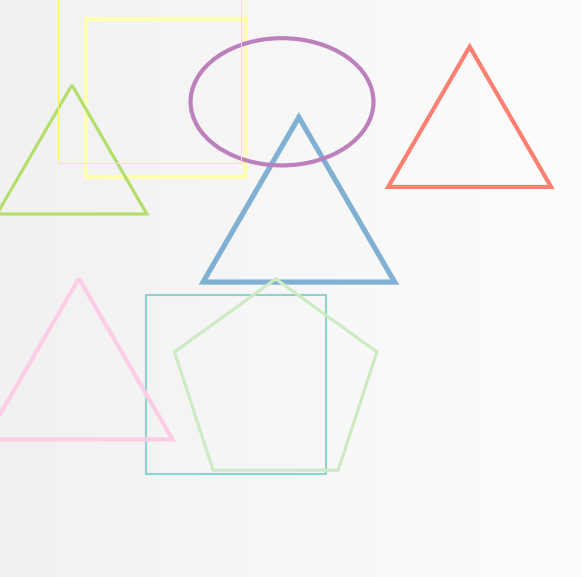[{"shape": "square", "thickness": 1, "radius": 0.77, "center": [0.406, 0.333]}, {"shape": "square", "thickness": 2, "radius": 0.69, "center": [0.284, 0.83]}, {"shape": "triangle", "thickness": 2, "radius": 0.81, "center": [0.808, 0.756]}, {"shape": "triangle", "thickness": 2.5, "radius": 0.95, "center": [0.514, 0.606]}, {"shape": "triangle", "thickness": 1.5, "radius": 0.74, "center": [0.124, 0.703]}, {"shape": "triangle", "thickness": 2, "radius": 0.93, "center": [0.136, 0.331]}, {"shape": "oval", "thickness": 2, "radius": 0.79, "center": [0.485, 0.823]}, {"shape": "pentagon", "thickness": 1.5, "radius": 0.92, "center": [0.474, 0.333]}, {"shape": "square", "thickness": 0.5, "radius": 0.79, "center": [0.258, 0.874]}]